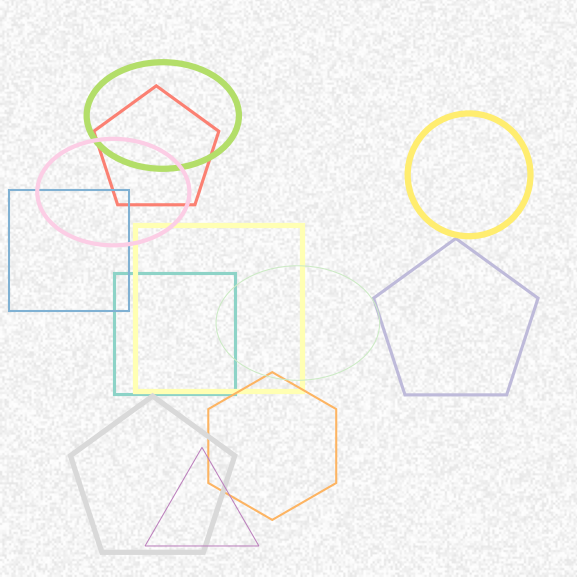[{"shape": "square", "thickness": 1.5, "radius": 0.52, "center": [0.302, 0.422]}, {"shape": "square", "thickness": 2.5, "radius": 0.72, "center": [0.378, 0.466]}, {"shape": "pentagon", "thickness": 1.5, "radius": 0.75, "center": [0.789, 0.437]}, {"shape": "pentagon", "thickness": 1.5, "radius": 0.57, "center": [0.271, 0.737]}, {"shape": "square", "thickness": 1, "radius": 0.52, "center": [0.119, 0.565]}, {"shape": "hexagon", "thickness": 1, "radius": 0.64, "center": [0.471, 0.227]}, {"shape": "oval", "thickness": 3, "radius": 0.66, "center": [0.282, 0.799]}, {"shape": "oval", "thickness": 2, "radius": 0.66, "center": [0.196, 0.667]}, {"shape": "pentagon", "thickness": 2.5, "radius": 0.75, "center": [0.264, 0.164]}, {"shape": "triangle", "thickness": 0.5, "radius": 0.57, "center": [0.35, 0.111]}, {"shape": "oval", "thickness": 0.5, "radius": 0.71, "center": [0.516, 0.44]}, {"shape": "circle", "thickness": 3, "radius": 0.53, "center": [0.812, 0.696]}]